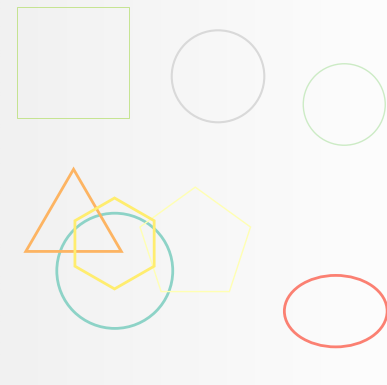[{"shape": "circle", "thickness": 2, "radius": 0.75, "center": [0.296, 0.297]}, {"shape": "pentagon", "thickness": 1, "radius": 0.75, "center": [0.504, 0.364]}, {"shape": "oval", "thickness": 2, "radius": 0.66, "center": [0.866, 0.192]}, {"shape": "triangle", "thickness": 2, "radius": 0.71, "center": [0.19, 0.418]}, {"shape": "square", "thickness": 0.5, "radius": 0.72, "center": [0.189, 0.838]}, {"shape": "circle", "thickness": 1.5, "radius": 0.6, "center": [0.563, 0.802]}, {"shape": "circle", "thickness": 1, "radius": 0.53, "center": [0.888, 0.729]}, {"shape": "hexagon", "thickness": 2, "radius": 0.59, "center": [0.296, 0.368]}]